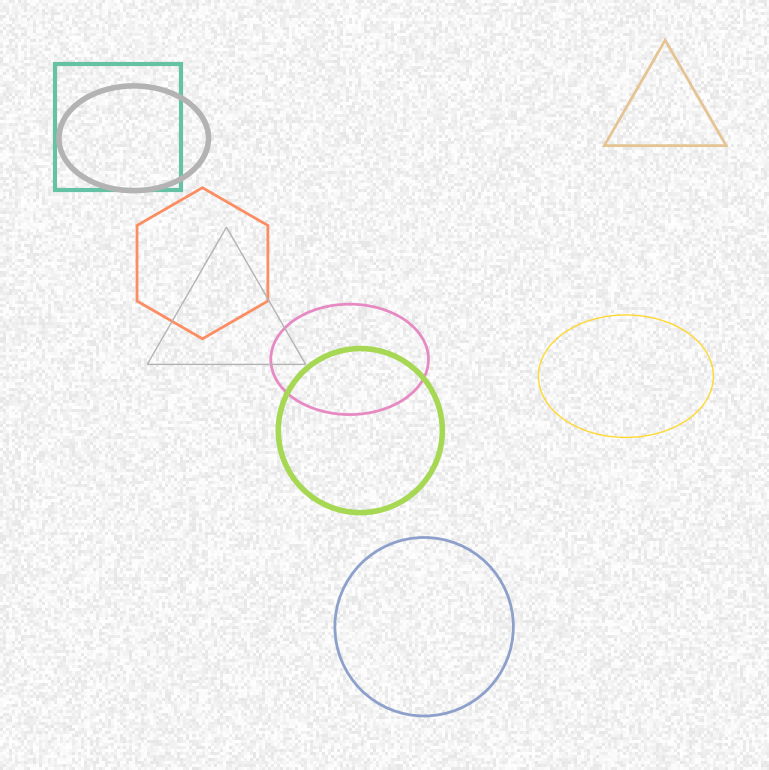[{"shape": "square", "thickness": 1.5, "radius": 0.41, "center": [0.153, 0.835]}, {"shape": "hexagon", "thickness": 1, "radius": 0.49, "center": [0.263, 0.658]}, {"shape": "circle", "thickness": 1, "radius": 0.58, "center": [0.551, 0.186]}, {"shape": "oval", "thickness": 1, "radius": 0.51, "center": [0.454, 0.533]}, {"shape": "circle", "thickness": 2, "radius": 0.53, "center": [0.468, 0.441]}, {"shape": "oval", "thickness": 0.5, "radius": 0.57, "center": [0.813, 0.511]}, {"shape": "triangle", "thickness": 1, "radius": 0.46, "center": [0.864, 0.857]}, {"shape": "oval", "thickness": 2, "radius": 0.49, "center": [0.174, 0.82]}, {"shape": "triangle", "thickness": 0.5, "radius": 0.59, "center": [0.294, 0.586]}]